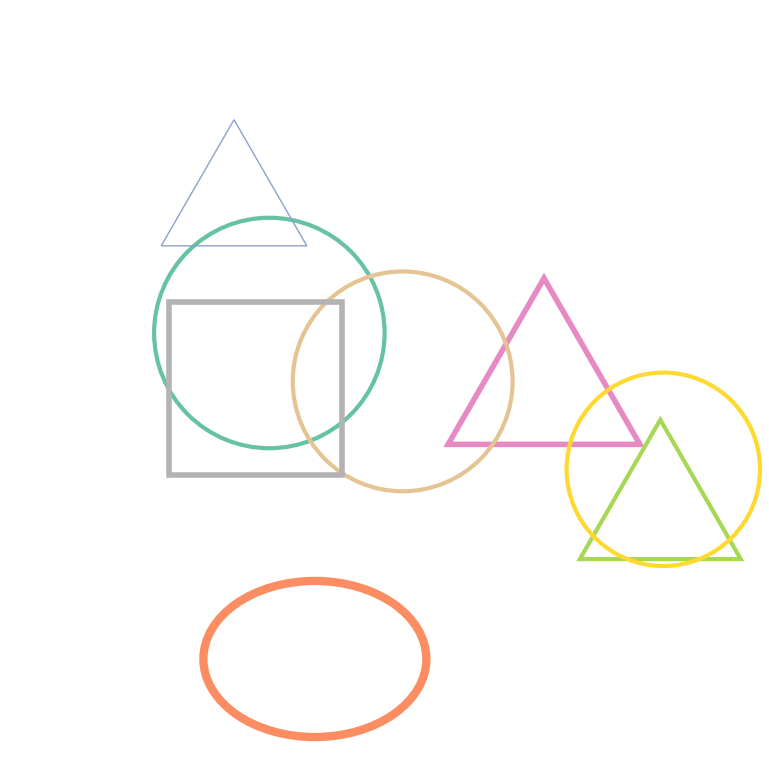[{"shape": "circle", "thickness": 1.5, "radius": 0.75, "center": [0.35, 0.568]}, {"shape": "oval", "thickness": 3, "radius": 0.72, "center": [0.409, 0.144]}, {"shape": "triangle", "thickness": 0.5, "radius": 0.55, "center": [0.304, 0.735]}, {"shape": "triangle", "thickness": 2, "radius": 0.72, "center": [0.706, 0.495]}, {"shape": "triangle", "thickness": 1.5, "radius": 0.6, "center": [0.858, 0.334]}, {"shape": "circle", "thickness": 1.5, "radius": 0.63, "center": [0.861, 0.391]}, {"shape": "circle", "thickness": 1.5, "radius": 0.71, "center": [0.523, 0.505]}, {"shape": "square", "thickness": 2, "radius": 0.56, "center": [0.332, 0.495]}]